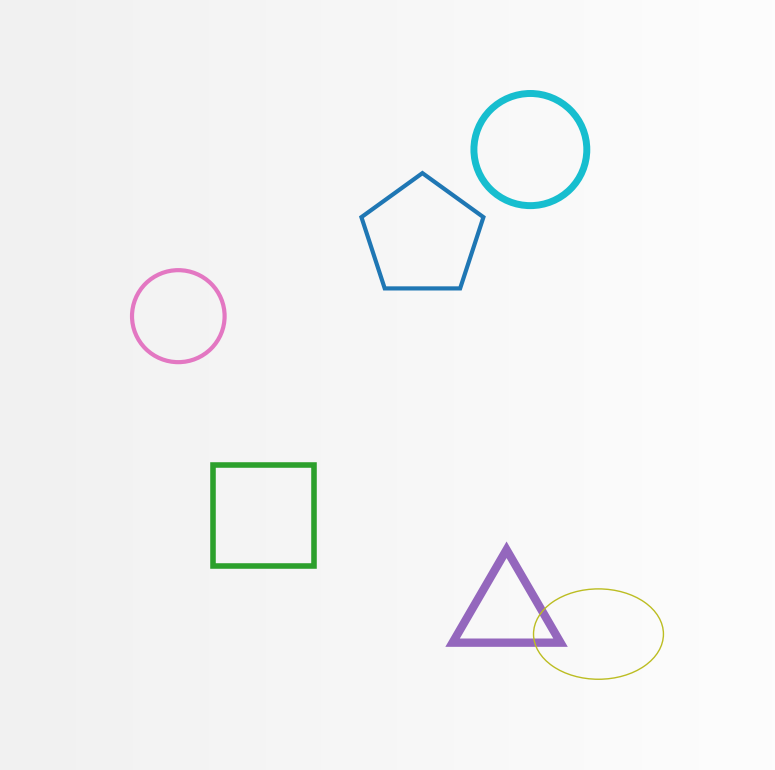[{"shape": "pentagon", "thickness": 1.5, "radius": 0.41, "center": [0.545, 0.692]}, {"shape": "square", "thickness": 2, "radius": 0.33, "center": [0.34, 0.331]}, {"shape": "triangle", "thickness": 3, "radius": 0.4, "center": [0.654, 0.206]}, {"shape": "circle", "thickness": 1.5, "radius": 0.3, "center": [0.23, 0.589]}, {"shape": "oval", "thickness": 0.5, "radius": 0.42, "center": [0.772, 0.177]}, {"shape": "circle", "thickness": 2.5, "radius": 0.36, "center": [0.684, 0.806]}]